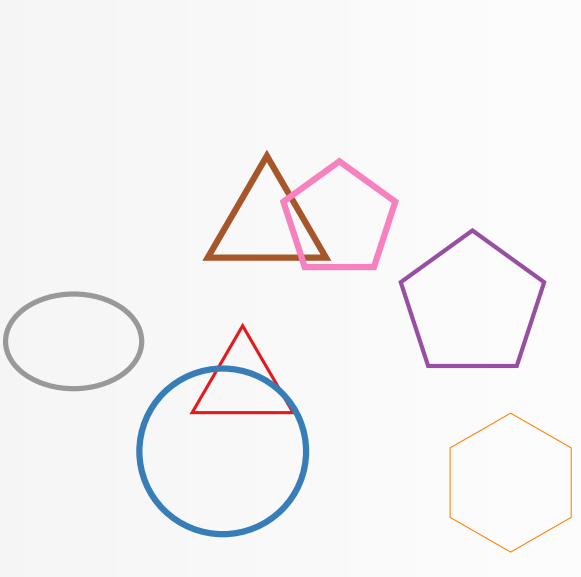[{"shape": "triangle", "thickness": 1.5, "radius": 0.5, "center": [0.417, 0.335]}, {"shape": "circle", "thickness": 3, "radius": 0.72, "center": [0.383, 0.218]}, {"shape": "pentagon", "thickness": 2, "radius": 0.65, "center": [0.813, 0.47]}, {"shape": "hexagon", "thickness": 0.5, "radius": 0.6, "center": [0.879, 0.163]}, {"shape": "triangle", "thickness": 3, "radius": 0.59, "center": [0.459, 0.612]}, {"shape": "pentagon", "thickness": 3, "radius": 0.51, "center": [0.584, 0.619]}, {"shape": "oval", "thickness": 2.5, "radius": 0.59, "center": [0.127, 0.408]}]